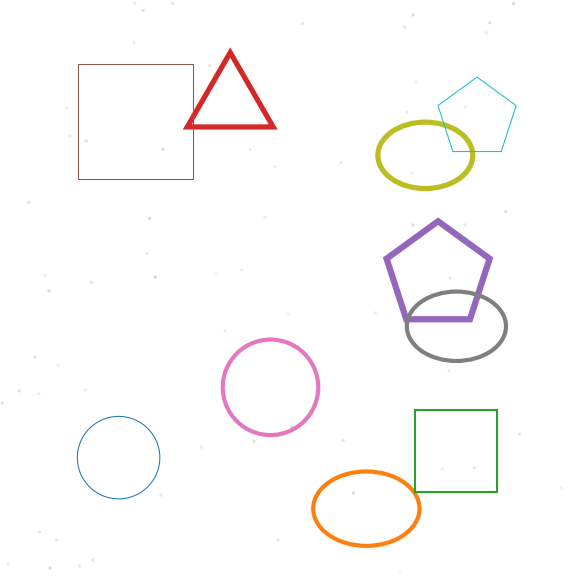[{"shape": "circle", "thickness": 0.5, "radius": 0.36, "center": [0.205, 0.207]}, {"shape": "oval", "thickness": 2, "radius": 0.46, "center": [0.634, 0.118]}, {"shape": "square", "thickness": 1, "radius": 0.36, "center": [0.79, 0.218]}, {"shape": "triangle", "thickness": 2.5, "radius": 0.43, "center": [0.399, 0.822]}, {"shape": "pentagon", "thickness": 3, "radius": 0.47, "center": [0.759, 0.522]}, {"shape": "square", "thickness": 0.5, "radius": 0.5, "center": [0.235, 0.789]}, {"shape": "circle", "thickness": 2, "radius": 0.41, "center": [0.468, 0.328]}, {"shape": "oval", "thickness": 2, "radius": 0.43, "center": [0.79, 0.434]}, {"shape": "oval", "thickness": 2.5, "radius": 0.41, "center": [0.736, 0.73]}, {"shape": "pentagon", "thickness": 0.5, "radius": 0.36, "center": [0.826, 0.794]}]